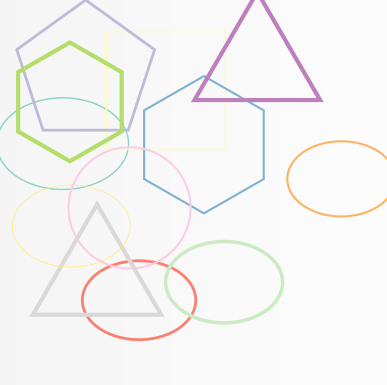[{"shape": "oval", "thickness": 1, "radius": 0.85, "center": [0.162, 0.627]}, {"shape": "square", "thickness": 1, "radius": 0.77, "center": [0.428, 0.766]}, {"shape": "pentagon", "thickness": 2, "radius": 0.94, "center": [0.221, 0.813]}, {"shape": "oval", "thickness": 2, "radius": 0.73, "center": [0.359, 0.22]}, {"shape": "hexagon", "thickness": 1.5, "radius": 0.89, "center": [0.526, 0.624]}, {"shape": "oval", "thickness": 1.5, "radius": 0.7, "center": [0.881, 0.535]}, {"shape": "hexagon", "thickness": 3, "radius": 0.77, "center": [0.18, 0.735]}, {"shape": "circle", "thickness": 1.5, "radius": 0.79, "center": [0.334, 0.46]}, {"shape": "triangle", "thickness": 3, "radius": 0.96, "center": [0.25, 0.278]}, {"shape": "triangle", "thickness": 3, "radius": 0.94, "center": [0.664, 0.834]}, {"shape": "oval", "thickness": 2.5, "radius": 0.75, "center": [0.578, 0.267]}, {"shape": "oval", "thickness": 0.5, "radius": 0.76, "center": [0.184, 0.413]}]